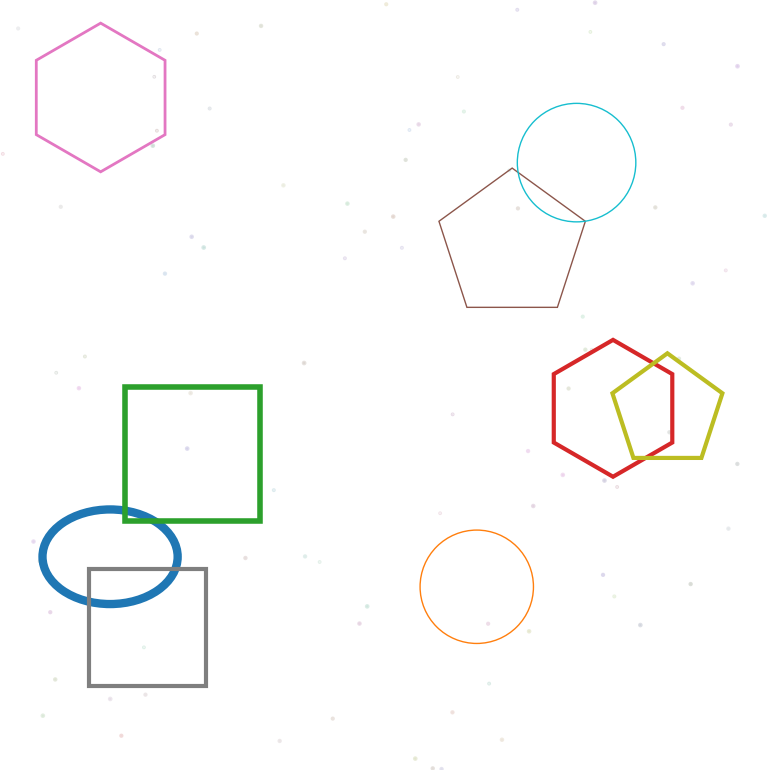[{"shape": "oval", "thickness": 3, "radius": 0.44, "center": [0.143, 0.277]}, {"shape": "circle", "thickness": 0.5, "radius": 0.37, "center": [0.619, 0.238]}, {"shape": "square", "thickness": 2, "radius": 0.44, "center": [0.25, 0.411]}, {"shape": "hexagon", "thickness": 1.5, "radius": 0.44, "center": [0.796, 0.47]}, {"shape": "pentagon", "thickness": 0.5, "radius": 0.5, "center": [0.665, 0.682]}, {"shape": "hexagon", "thickness": 1, "radius": 0.48, "center": [0.131, 0.873]}, {"shape": "square", "thickness": 1.5, "radius": 0.38, "center": [0.191, 0.185]}, {"shape": "pentagon", "thickness": 1.5, "radius": 0.38, "center": [0.867, 0.466]}, {"shape": "circle", "thickness": 0.5, "radius": 0.38, "center": [0.749, 0.789]}]